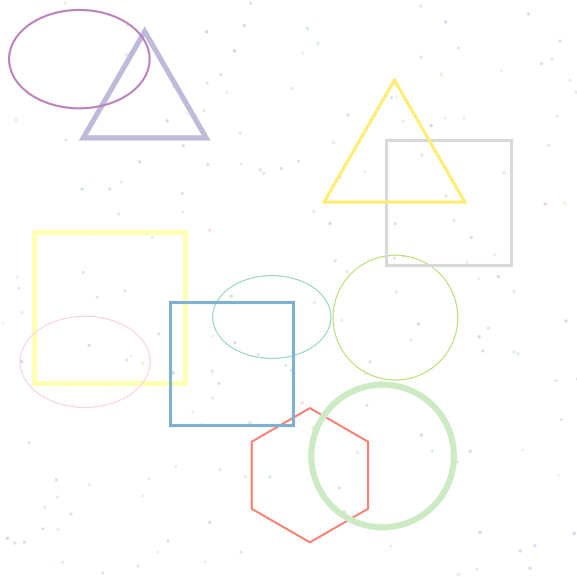[{"shape": "oval", "thickness": 0.5, "radius": 0.51, "center": [0.471, 0.45]}, {"shape": "square", "thickness": 2.5, "radius": 0.66, "center": [0.19, 0.467]}, {"shape": "triangle", "thickness": 2.5, "radius": 0.61, "center": [0.251, 0.822]}, {"shape": "hexagon", "thickness": 1, "radius": 0.58, "center": [0.537, 0.176]}, {"shape": "square", "thickness": 1.5, "radius": 0.53, "center": [0.401, 0.37]}, {"shape": "circle", "thickness": 0.5, "radius": 0.54, "center": [0.685, 0.449]}, {"shape": "oval", "thickness": 0.5, "radius": 0.56, "center": [0.147, 0.373]}, {"shape": "square", "thickness": 1.5, "radius": 0.54, "center": [0.777, 0.649]}, {"shape": "oval", "thickness": 1, "radius": 0.61, "center": [0.137, 0.897]}, {"shape": "circle", "thickness": 3, "radius": 0.62, "center": [0.662, 0.21]}, {"shape": "triangle", "thickness": 1.5, "radius": 0.7, "center": [0.683, 0.72]}]